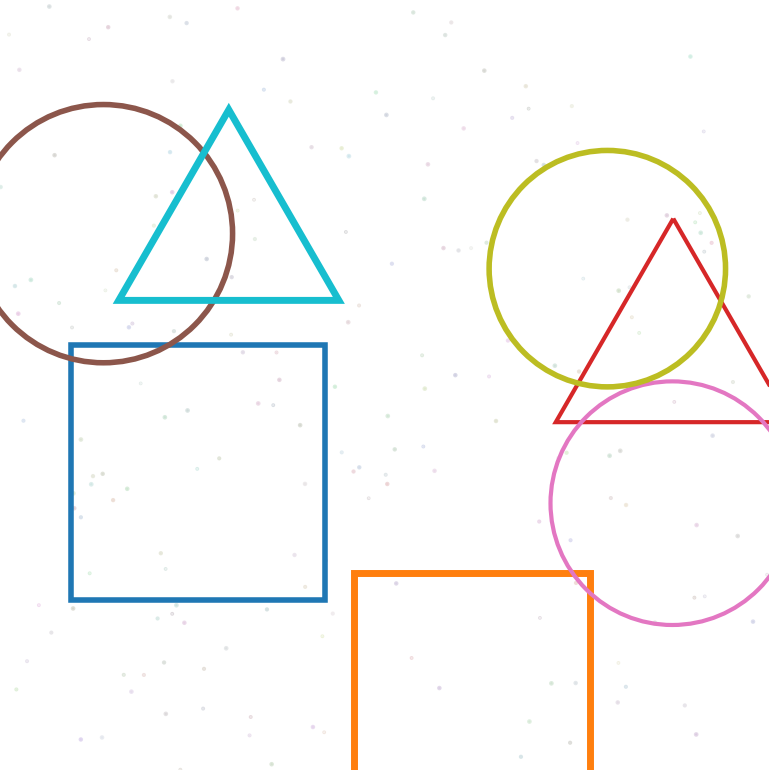[{"shape": "square", "thickness": 2, "radius": 0.83, "center": [0.257, 0.386]}, {"shape": "square", "thickness": 2.5, "radius": 0.77, "center": [0.612, 0.102]}, {"shape": "triangle", "thickness": 1.5, "radius": 0.88, "center": [0.874, 0.54]}, {"shape": "circle", "thickness": 2, "radius": 0.84, "center": [0.134, 0.697]}, {"shape": "circle", "thickness": 1.5, "radius": 0.79, "center": [0.873, 0.347]}, {"shape": "circle", "thickness": 2, "radius": 0.77, "center": [0.789, 0.651]}, {"shape": "triangle", "thickness": 2.5, "radius": 0.83, "center": [0.297, 0.692]}]